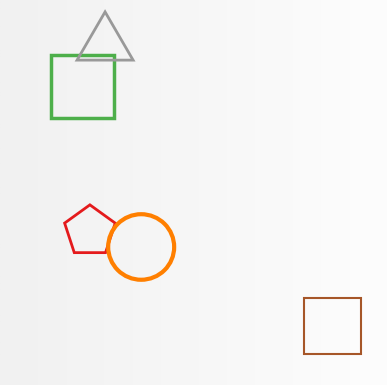[{"shape": "pentagon", "thickness": 2, "radius": 0.34, "center": [0.232, 0.399]}, {"shape": "square", "thickness": 2.5, "radius": 0.4, "center": [0.212, 0.775]}, {"shape": "circle", "thickness": 3, "radius": 0.43, "center": [0.364, 0.358]}, {"shape": "square", "thickness": 1.5, "radius": 0.36, "center": [0.858, 0.153]}, {"shape": "triangle", "thickness": 2, "radius": 0.42, "center": [0.271, 0.886]}]